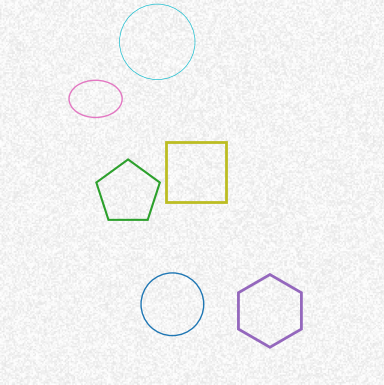[{"shape": "circle", "thickness": 1, "radius": 0.41, "center": [0.448, 0.21]}, {"shape": "pentagon", "thickness": 1.5, "radius": 0.43, "center": [0.333, 0.499]}, {"shape": "hexagon", "thickness": 2, "radius": 0.47, "center": [0.701, 0.192]}, {"shape": "oval", "thickness": 1, "radius": 0.34, "center": [0.248, 0.743]}, {"shape": "square", "thickness": 2, "radius": 0.39, "center": [0.51, 0.554]}, {"shape": "circle", "thickness": 0.5, "radius": 0.49, "center": [0.408, 0.891]}]